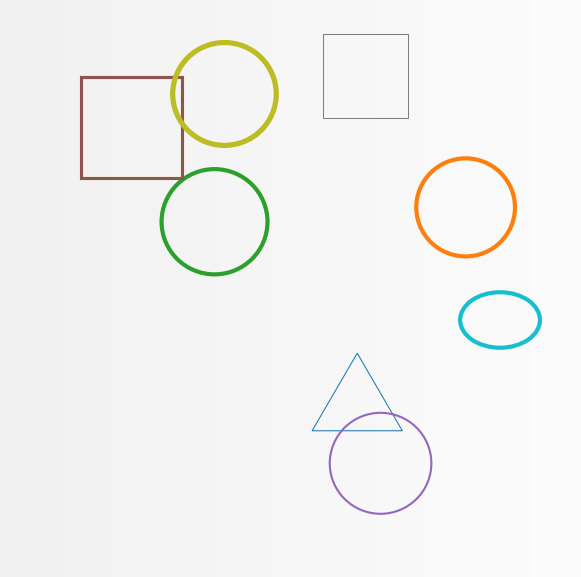[{"shape": "triangle", "thickness": 0.5, "radius": 0.45, "center": [0.615, 0.298]}, {"shape": "circle", "thickness": 2, "radius": 0.42, "center": [0.801, 0.64]}, {"shape": "circle", "thickness": 2, "radius": 0.46, "center": [0.369, 0.615]}, {"shape": "circle", "thickness": 1, "radius": 0.44, "center": [0.655, 0.197]}, {"shape": "square", "thickness": 1.5, "radius": 0.43, "center": [0.226, 0.778]}, {"shape": "square", "thickness": 0.5, "radius": 0.36, "center": [0.629, 0.868]}, {"shape": "circle", "thickness": 2.5, "radius": 0.45, "center": [0.386, 0.836]}, {"shape": "oval", "thickness": 2, "radius": 0.34, "center": [0.86, 0.445]}]